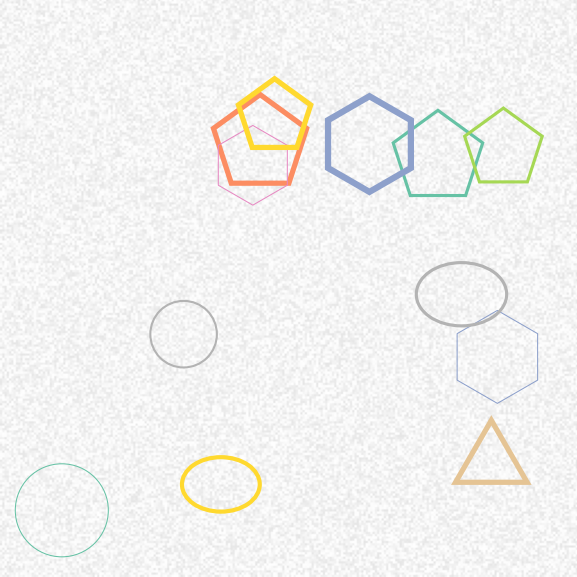[{"shape": "pentagon", "thickness": 1.5, "radius": 0.41, "center": [0.758, 0.727]}, {"shape": "circle", "thickness": 0.5, "radius": 0.4, "center": [0.107, 0.115]}, {"shape": "pentagon", "thickness": 2.5, "radius": 0.42, "center": [0.45, 0.751]}, {"shape": "hexagon", "thickness": 0.5, "radius": 0.4, "center": [0.861, 0.381]}, {"shape": "hexagon", "thickness": 3, "radius": 0.41, "center": [0.64, 0.75]}, {"shape": "hexagon", "thickness": 0.5, "radius": 0.35, "center": [0.438, 0.713]}, {"shape": "pentagon", "thickness": 1.5, "radius": 0.35, "center": [0.872, 0.741]}, {"shape": "oval", "thickness": 2, "radius": 0.34, "center": [0.382, 0.16]}, {"shape": "pentagon", "thickness": 2.5, "radius": 0.33, "center": [0.475, 0.797]}, {"shape": "triangle", "thickness": 2.5, "radius": 0.36, "center": [0.851, 0.2]}, {"shape": "circle", "thickness": 1, "radius": 0.29, "center": [0.318, 0.42]}, {"shape": "oval", "thickness": 1.5, "radius": 0.39, "center": [0.799, 0.49]}]